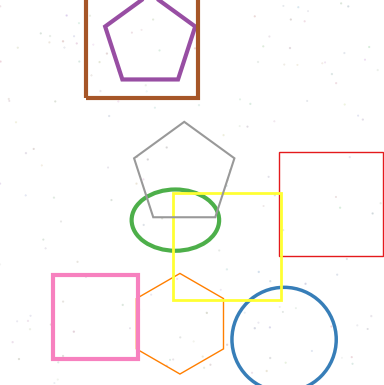[{"shape": "square", "thickness": 1, "radius": 0.67, "center": [0.86, 0.47]}, {"shape": "circle", "thickness": 2.5, "radius": 0.68, "center": [0.738, 0.118]}, {"shape": "oval", "thickness": 3, "radius": 0.57, "center": [0.456, 0.428]}, {"shape": "pentagon", "thickness": 3, "radius": 0.62, "center": [0.39, 0.893]}, {"shape": "hexagon", "thickness": 1, "radius": 0.65, "center": [0.467, 0.159]}, {"shape": "square", "thickness": 2, "radius": 0.7, "center": [0.59, 0.36]}, {"shape": "square", "thickness": 3, "radius": 0.73, "center": [0.369, 0.891]}, {"shape": "square", "thickness": 3, "radius": 0.55, "center": [0.248, 0.176]}, {"shape": "pentagon", "thickness": 1.5, "radius": 0.69, "center": [0.479, 0.547]}]